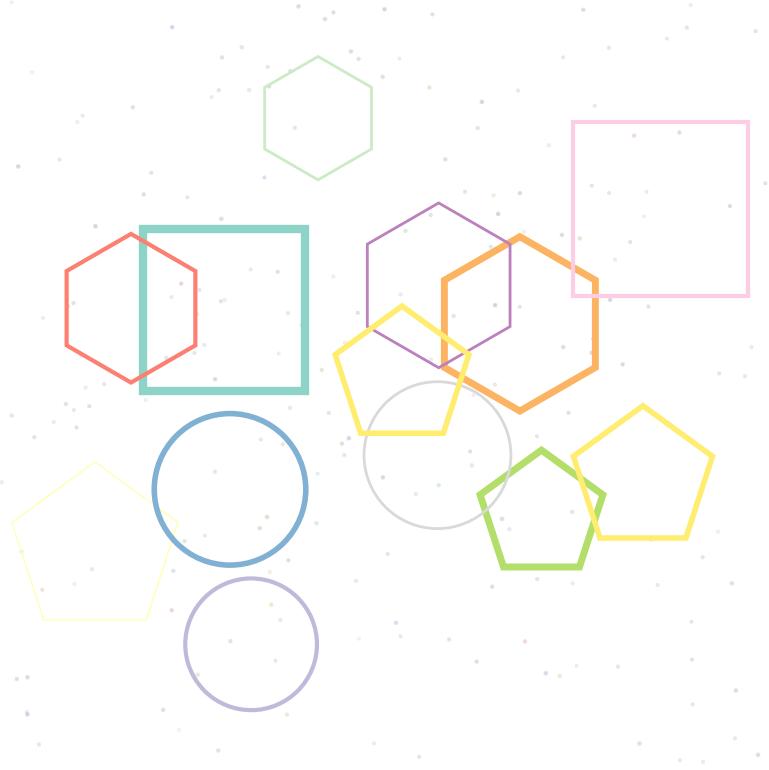[{"shape": "square", "thickness": 3, "radius": 0.53, "center": [0.291, 0.598]}, {"shape": "pentagon", "thickness": 0.5, "radius": 0.57, "center": [0.123, 0.287]}, {"shape": "circle", "thickness": 1.5, "radius": 0.43, "center": [0.326, 0.163]}, {"shape": "hexagon", "thickness": 1.5, "radius": 0.48, "center": [0.17, 0.6]}, {"shape": "circle", "thickness": 2, "radius": 0.49, "center": [0.299, 0.364]}, {"shape": "hexagon", "thickness": 2.5, "radius": 0.57, "center": [0.675, 0.579]}, {"shape": "pentagon", "thickness": 2.5, "radius": 0.42, "center": [0.703, 0.332]}, {"shape": "square", "thickness": 1.5, "radius": 0.57, "center": [0.858, 0.728]}, {"shape": "circle", "thickness": 1, "radius": 0.48, "center": [0.568, 0.409]}, {"shape": "hexagon", "thickness": 1, "radius": 0.54, "center": [0.57, 0.629]}, {"shape": "hexagon", "thickness": 1, "radius": 0.4, "center": [0.413, 0.847]}, {"shape": "pentagon", "thickness": 2, "radius": 0.47, "center": [0.835, 0.378]}, {"shape": "pentagon", "thickness": 2, "radius": 0.46, "center": [0.522, 0.511]}]